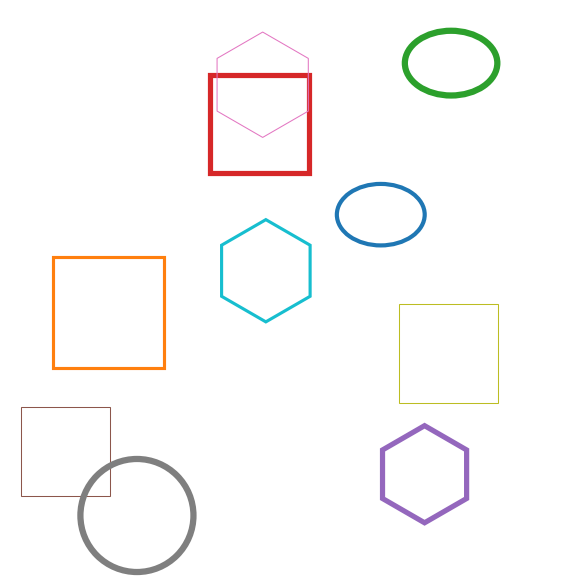[{"shape": "oval", "thickness": 2, "radius": 0.38, "center": [0.659, 0.627]}, {"shape": "square", "thickness": 1.5, "radius": 0.48, "center": [0.188, 0.458]}, {"shape": "oval", "thickness": 3, "radius": 0.4, "center": [0.781, 0.89]}, {"shape": "square", "thickness": 2.5, "radius": 0.43, "center": [0.449, 0.784]}, {"shape": "hexagon", "thickness": 2.5, "radius": 0.42, "center": [0.735, 0.178]}, {"shape": "square", "thickness": 0.5, "radius": 0.38, "center": [0.114, 0.217]}, {"shape": "hexagon", "thickness": 0.5, "radius": 0.46, "center": [0.455, 0.852]}, {"shape": "circle", "thickness": 3, "radius": 0.49, "center": [0.237, 0.106]}, {"shape": "square", "thickness": 0.5, "radius": 0.43, "center": [0.777, 0.387]}, {"shape": "hexagon", "thickness": 1.5, "radius": 0.44, "center": [0.46, 0.53]}]